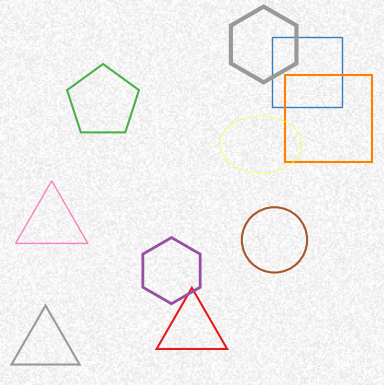[{"shape": "triangle", "thickness": 1.5, "radius": 0.53, "center": [0.498, 0.147]}, {"shape": "square", "thickness": 1, "radius": 0.46, "center": [0.798, 0.814]}, {"shape": "pentagon", "thickness": 1.5, "radius": 0.49, "center": [0.268, 0.736]}, {"shape": "hexagon", "thickness": 2, "radius": 0.43, "center": [0.445, 0.297]}, {"shape": "square", "thickness": 1.5, "radius": 0.57, "center": [0.853, 0.693]}, {"shape": "oval", "thickness": 0.5, "radius": 0.53, "center": [0.677, 0.625]}, {"shape": "circle", "thickness": 1.5, "radius": 0.42, "center": [0.713, 0.377]}, {"shape": "triangle", "thickness": 1, "radius": 0.54, "center": [0.134, 0.422]}, {"shape": "triangle", "thickness": 1.5, "radius": 0.51, "center": [0.118, 0.104]}, {"shape": "hexagon", "thickness": 3, "radius": 0.49, "center": [0.685, 0.885]}]